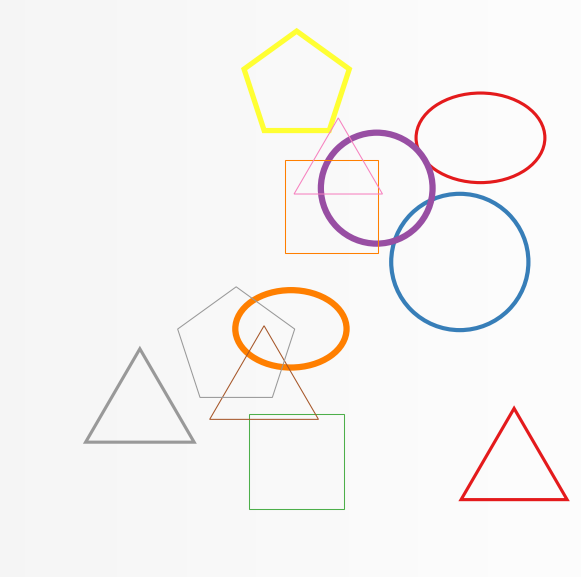[{"shape": "oval", "thickness": 1.5, "radius": 0.55, "center": [0.827, 0.76]}, {"shape": "triangle", "thickness": 1.5, "radius": 0.53, "center": [0.884, 0.187]}, {"shape": "circle", "thickness": 2, "radius": 0.59, "center": [0.791, 0.546]}, {"shape": "square", "thickness": 0.5, "radius": 0.41, "center": [0.51, 0.199]}, {"shape": "circle", "thickness": 3, "radius": 0.48, "center": [0.648, 0.673]}, {"shape": "oval", "thickness": 3, "radius": 0.48, "center": [0.501, 0.43]}, {"shape": "square", "thickness": 0.5, "radius": 0.4, "center": [0.57, 0.642]}, {"shape": "pentagon", "thickness": 2.5, "radius": 0.48, "center": [0.51, 0.85]}, {"shape": "triangle", "thickness": 0.5, "radius": 0.54, "center": [0.454, 0.327]}, {"shape": "triangle", "thickness": 0.5, "radius": 0.44, "center": [0.582, 0.707]}, {"shape": "triangle", "thickness": 1.5, "radius": 0.54, "center": [0.241, 0.287]}, {"shape": "pentagon", "thickness": 0.5, "radius": 0.53, "center": [0.406, 0.397]}]